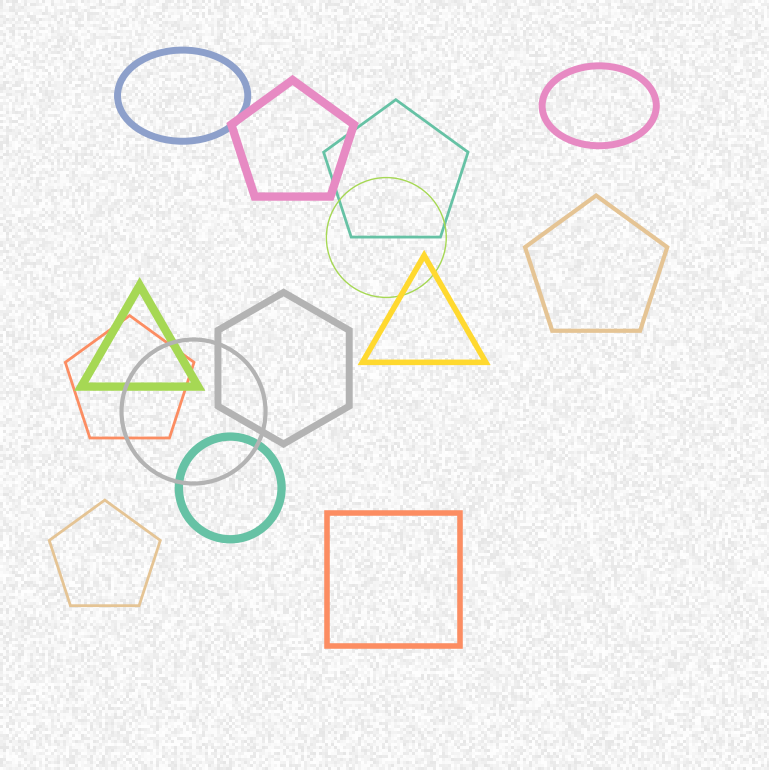[{"shape": "pentagon", "thickness": 1, "radius": 0.49, "center": [0.514, 0.772]}, {"shape": "circle", "thickness": 3, "radius": 0.33, "center": [0.299, 0.366]}, {"shape": "pentagon", "thickness": 1, "radius": 0.44, "center": [0.168, 0.502]}, {"shape": "square", "thickness": 2, "radius": 0.43, "center": [0.51, 0.247]}, {"shape": "oval", "thickness": 2.5, "radius": 0.42, "center": [0.237, 0.876]}, {"shape": "oval", "thickness": 2.5, "radius": 0.37, "center": [0.778, 0.863]}, {"shape": "pentagon", "thickness": 3, "radius": 0.42, "center": [0.38, 0.812]}, {"shape": "triangle", "thickness": 3, "radius": 0.44, "center": [0.181, 0.542]}, {"shape": "circle", "thickness": 0.5, "radius": 0.39, "center": [0.502, 0.692]}, {"shape": "triangle", "thickness": 2, "radius": 0.46, "center": [0.551, 0.576]}, {"shape": "pentagon", "thickness": 1, "radius": 0.38, "center": [0.136, 0.275]}, {"shape": "pentagon", "thickness": 1.5, "radius": 0.49, "center": [0.774, 0.649]}, {"shape": "circle", "thickness": 1.5, "radius": 0.47, "center": [0.251, 0.466]}, {"shape": "hexagon", "thickness": 2.5, "radius": 0.49, "center": [0.368, 0.522]}]